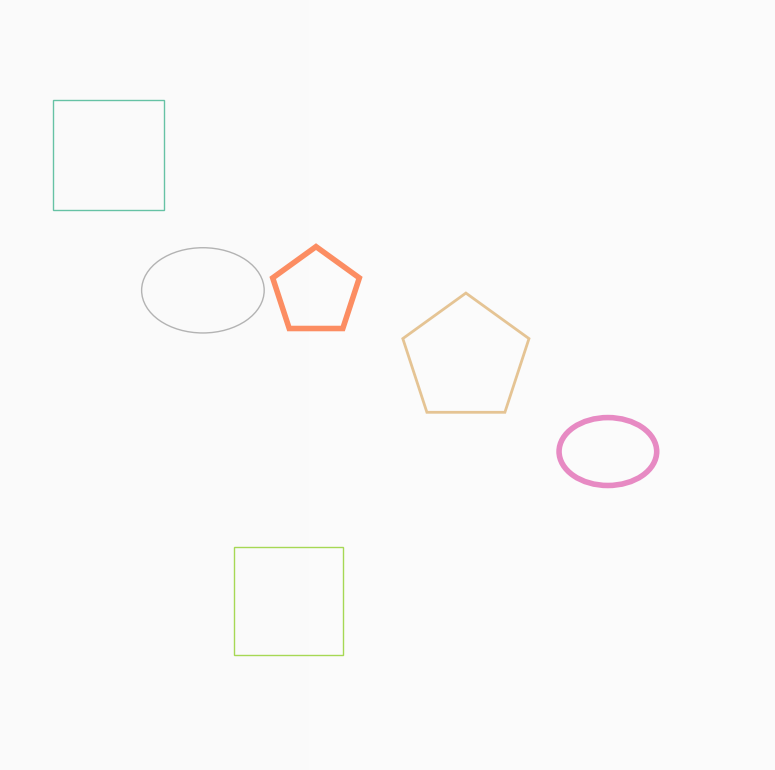[{"shape": "square", "thickness": 0.5, "radius": 0.36, "center": [0.14, 0.799]}, {"shape": "pentagon", "thickness": 2, "radius": 0.29, "center": [0.408, 0.621]}, {"shape": "oval", "thickness": 2, "radius": 0.31, "center": [0.784, 0.414]}, {"shape": "square", "thickness": 0.5, "radius": 0.35, "center": [0.373, 0.22]}, {"shape": "pentagon", "thickness": 1, "radius": 0.43, "center": [0.601, 0.534]}, {"shape": "oval", "thickness": 0.5, "radius": 0.4, "center": [0.262, 0.623]}]